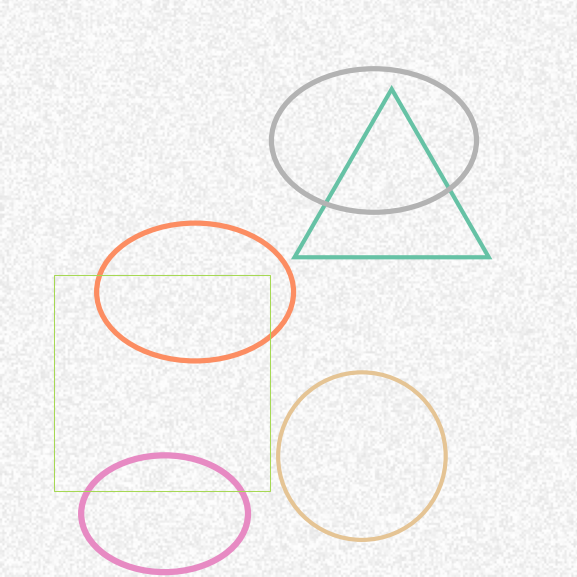[{"shape": "triangle", "thickness": 2, "radius": 0.97, "center": [0.678, 0.651]}, {"shape": "oval", "thickness": 2.5, "radius": 0.85, "center": [0.338, 0.493]}, {"shape": "oval", "thickness": 3, "radius": 0.72, "center": [0.285, 0.11]}, {"shape": "square", "thickness": 0.5, "radius": 0.93, "center": [0.281, 0.336]}, {"shape": "circle", "thickness": 2, "radius": 0.73, "center": [0.627, 0.209]}, {"shape": "oval", "thickness": 2.5, "radius": 0.89, "center": [0.648, 0.756]}]